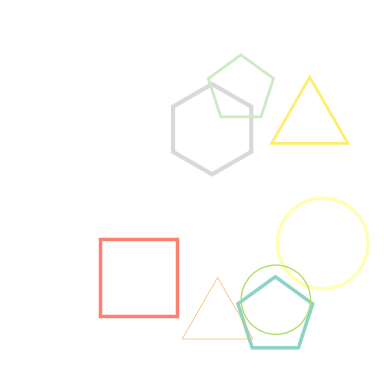[{"shape": "pentagon", "thickness": 2.5, "radius": 0.51, "center": [0.715, 0.179]}, {"shape": "circle", "thickness": 2.5, "radius": 0.59, "center": [0.838, 0.368]}, {"shape": "square", "thickness": 2.5, "radius": 0.5, "center": [0.36, 0.279]}, {"shape": "triangle", "thickness": 0.5, "radius": 0.53, "center": [0.565, 0.173]}, {"shape": "circle", "thickness": 1, "radius": 0.45, "center": [0.717, 0.221]}, {"shape": "hexagon", "thickness": 3, "radius": 0.59, "center": [0.551, 0.664]}, {"shape": "pentagon", "thickness": 2, "radius": 0.44, "center": [0.626, 0.769]}, {"shape": "triangle", "thickness": 2, "radius": 0.57, "center": [0.805, 0.685]}]